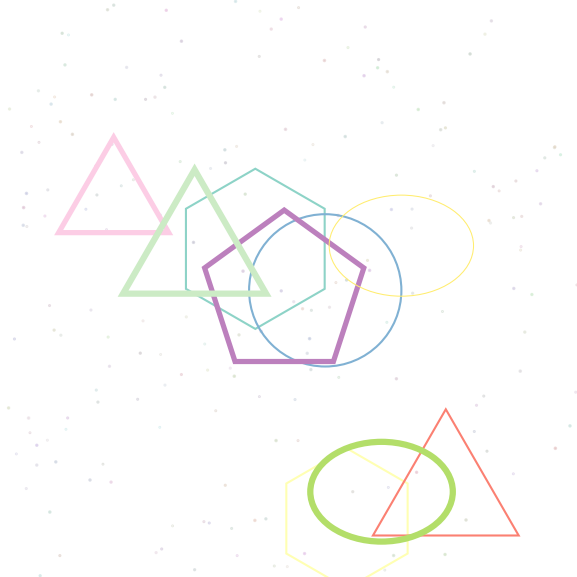[{"shape": "hexagon", "thickness": 1, "radius": 0.69, "center": [0.442, 0.568]}, {"shape": "hexagon", "thickness": 1, "radius": 0.61, "center": [0.601, 0.101]}, {"shape": "triangle", "thickness": 1, "radius": 0.73, "center": [0.772, 0.145]}, {"shape": "circle", "thickness": 1, "radius": 0.66, "center": [0.563, 0.496]}, {"shape": "oval", "thickness": 3, "radius": 0.62, "center": [0.661, 0.148]}, {"shape": "triangle", "thickness": 2.5, "radius": 0.55, "center": [0.197, 0.651]}, {"shape": "pentagon", "thickness": 2.5, "radius": 0.72, "center": [0.492, 0.49]}, {"shape": "triangle", "thickness": 3, "radius": 0.72, "center": [0.337, 0.562]}, {"shape": "oval", "thickness": 0.5, "radius": 0.62, "center": [0.695, 0.574]}]